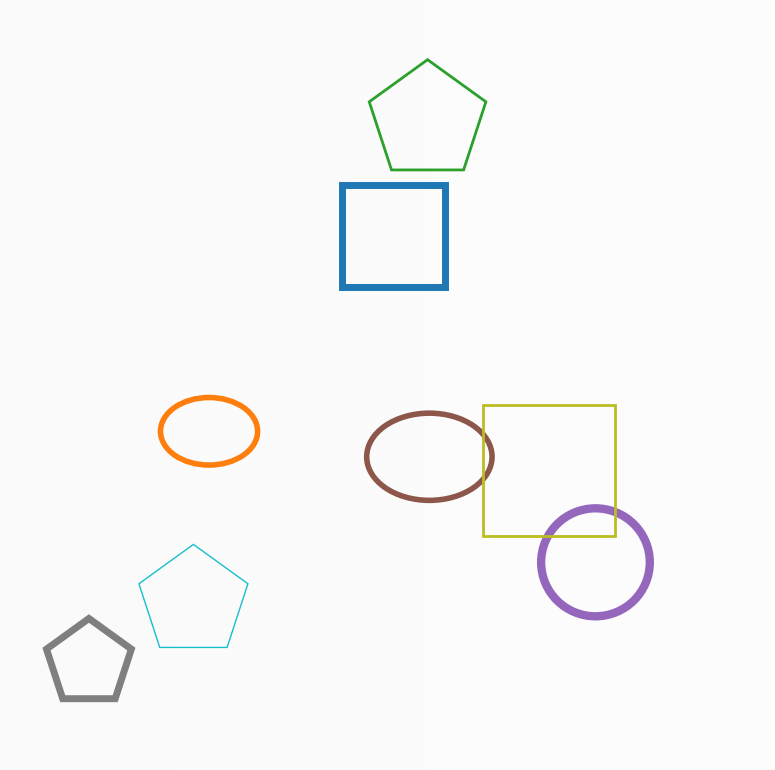[{"shape": "square", "thickness": 2.5, "radius": 0.33, "center": [0.508, 0.693]}, {"shape": "oval", "thickness": 2, "radius": 0.31, "center": [0.27, 0.44]}, {"shape": "pentagon", "thickness": 1, "radius": 0.4, "center": [0.552, 0.843]}, {"shape": "circle", "thickness": 3, "radius": 0.35, "center": [0.768, 0.27]}, {"shape": "oval", "thickness": 2, "radius": 0.4, "center": [0.554, 0.407]}, {"shape": "pentagon", "thickness": 2.5, "radius": 0.29, "center": [0.115, 0.139]}, {"shape": "square", "thickness": 1, "radius": 0.43, "center": [0.709, 0.389]}, {"shape": "pentagon", "thickness": 0.5, "radius": 0.37, "center": [0.25, 0.219]}]